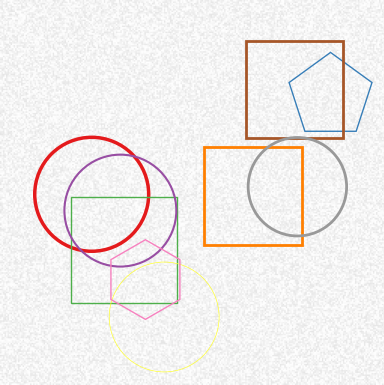[{"shape": "circle", "thickness": 2.5, "radius": 0.74, "center": [0.238, 0.495]}, {"shape": "pentagon", "thickness": 1, "radius": 0.57, "center": [0.859, 0.751]}, {"shape": "square", "thickness": 1, "radius": 0.69, "center": [0.322, 0.35]}, {"shape": "circle", "thickness": 1.5, "radius": 0.73, "center": [0.313, 0.453]}, {"shape": "square", "thickness": 2, "radius": 0.64, "center": [0.657, 0.492]}, {"shape": "circle", "thickness": 0.5, "radius": 0.71, "center": [0.426, 0.177]}, {"shape": "square", "thickness": 2, "radius": 0.63, "center": [0.765, 0.767]}, {"shape": "hexagon", "thickness": 1, "radius": 0.52, "center": [0.378, 0.274]}, {"shape": "circle", "thickness": 2, "radius": 0.64, "center": [0.772, 0.515]}]